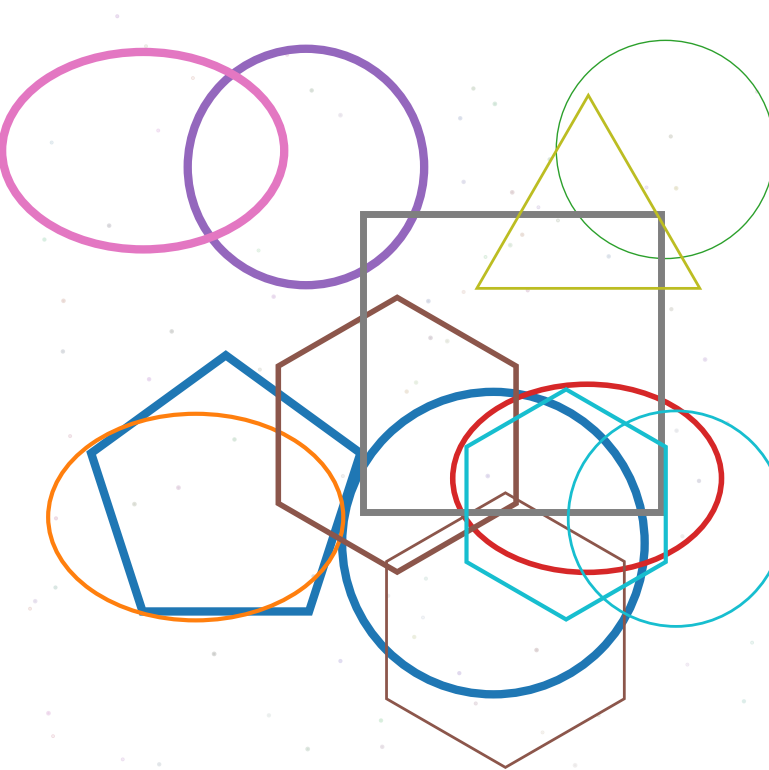[{"shape": "circle", "thickness": 3, "radius": 0.98, "center": [0.641, 0.295]}, {"shape": "pentagon", "thickness": 3, "radius": 0.92, "center": [0.293, 0.355]}, {"shape": "oval", "thickness": 1.5, "radius": 0.96, "center": [0.254, 0.328]}, {"shape": "circle", "thickness": 0.5, "radius": 0.71, "center": [0.864, 0.806]}, {"shape": "oval", "thickness": 2, "radius": 0.87, "center": [0.762, 0.379]}, {"shape": "circle", "thickness": 3, "radius": 0.77, "center": [0.397, 0.783]}, {"shape": "hexagon", "thickness": 2, "radius": 0.89, "center": [0.516, 0.435]}, {"shape": "hexagon", "thickness": 1, "radius": 0.89, "center": [0.656, 0.182]}, {"shape": "oval", "thickness": 3, "radius": 0.92, "center": [0.186, 0.804]}, {"shape": "square", "thickness": 2.5, "radius": 0.97, "center": [0.665, 0.529]}, {"shape": "triangle", "thickness": 1, "radius": 0.84, "center": [0.764, 0.709]}, {"shape": "circle", "thickness": 1, "radius": 0.7, "center": [0.878, 0.326]}, {"shape": "hexagon", "thickness": 1.5, "radius": 0.75, "center": [0.735, 0.345]}]